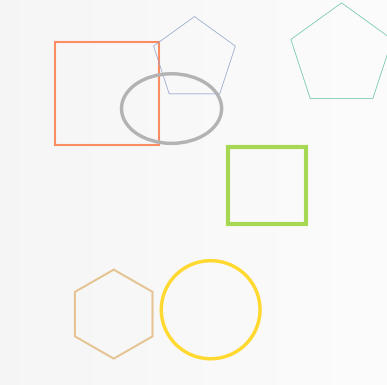[{"shape": "pentagon", "thickness": 0.5, "radius": 0.69, "center": [0.881, 0.855]}, {"shape": "square", "thickness": 1.5, "radius": 0.67, "center": [0.276, 0.757]}, {"shape": "pentagon", "thickness": 0.5, "radius": 0.55, "center": [0.502, 0.846]}, {"shape": "square", "thickness": 3, "radius": 0.5, "center": [0.689, 0.518]}, {"shape": "circle", "thickness": 2.5, "radius": 0.64, "center": [0.544, 0.196]}, {"shape": "hexagon", "thickness": 1.5, "radius": 0.58, "center": [0.293, 0.184]}, {"shape": "oval", "thickness": 2.5, "radius": 0.65, "center": [0.443, 0.718]}]